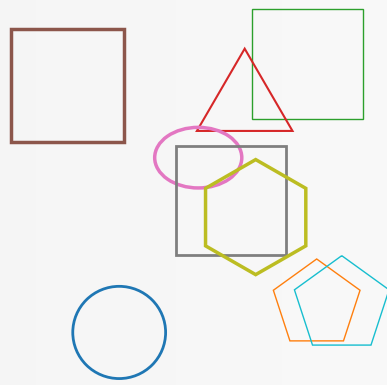[{"shape": "circle", "thickness": 2, "radius": 0.6, "center": [0.308, 0.136]}, {"shape": "pentagon", "thickness": 1, "radius": 0.59, "center": [0.817, 0.21]}, {"shape": "square", "thickness": 1, "radius": 0.72, "center": [0.794, 0.834]}, {"shape": "triangle", "thickness": 1.5, "radius": 0.71, "center": [0.631, 0.731]}, {"shape": "square", "thickness": 2.5, "radius": 0.73, "center": [0.175, 0.778]}, {"shape": "oval", "thickness": 2.5, "radius": 0.56, "center": [0.512, 0.59]}, {"shape": "square", "thickness": 2, "radius": 0.7, "center": [0.596, 0.48]}, {"shape": "hexagon", "thickness": 2.5, "radius": 0.75, "center": [0.66, 0.436]}, {"shape": "pentagon", "thickness": 1, "radius": 0.64, "center": [0.882, 0.208]}]